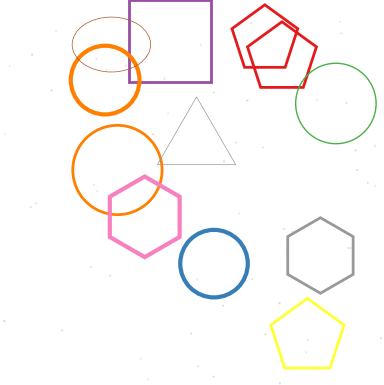[{"shape": "pentagon", "thickness": 2, "radius": 0.47, "center": [0.732, 0.849]}, {"shape": "pentagon", "thickness": 2, "radius": 0.45, "center": [0.688, 0.898]}, {"shape": "circle", "thickness": 3, "radius": 0.44, "center": [0.556, 0.315]}, {"shape": "circle", "thickness": 1, "radius": 0.52, "center": [0.872, 0.731]}, {"shape": "square", "thickness": 2, "radius": 0.53, "center": [0.441, 0.894]}, {"shape": "circle", "thickness": 3, "radius": 0.45, "center": [0.273, 0.792]}, {"shape": "circle", "thickness": 2, "radius": 0.58, "center": [0.305, 0.558]}, {"shape": "pentagon", "thickness": 2, "radius": 0.5, "center": [0.798, 0.125]}, {"shape": "oval", "thickness": 0.5, "radius": 0.51, "center": [0.289, 0.884]}, {"shape": "hexagon", "thickness": 3, "radius": 0.52, "center": [0.376, 0.437]}, {"shape": "triangle", "thickness": 0.5, "radius": 0.59, "center": [0.511, 0.631]}, {"shape": "hexagon", "thickness": 2, "radius": 0.49, "center": [0.832, 0.336]}]